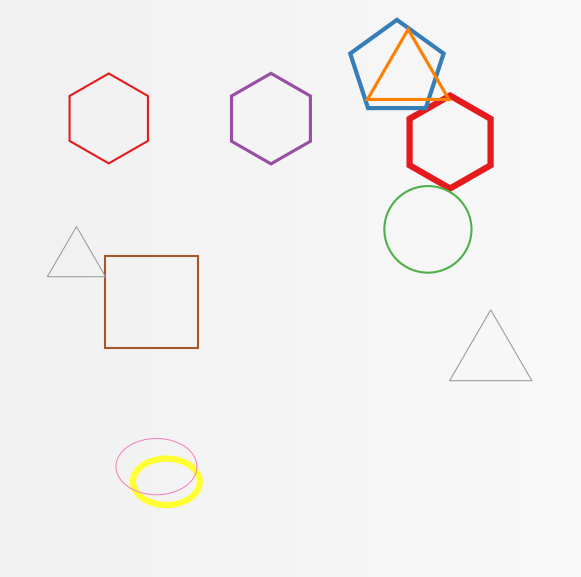[{"shape": "hexagon", "thickness": 3, "radius": 0.4, "center": [0.774, 0.753]}, {"shape": "hexagon", "thickness": 1, "radius": 0.39, "center": [0.187, 0.794]}, {"shape": "pentagon", "thickness": 2, "radius": 0.42, "center": [0.683, 0.88]}, {"shape": "circle", "thickness": 1, "radius": 0.37, "center": [0.736, 0.602]}, {"shape": "hexagon", "thickness": 1.5, "radius": 0.39, "center": [0.466, 0.794]}, {"shape": "triangle", "thickness": 1.5, "radius": 0.4, "center": [0.702, 0.867]}, {"shape": "oval", "thickness": 3, "radius": 0.29, "center": [0.286, 0.165]}, {"shape": "square", "thickness": 1, "radius": 0.4, "center": [0.261, 0.476]}, {"shape": "oval", "thickness": 0.5, "radius": 0.35, "center": [0.269, 0.191]}, {"shape": "triangle", "thickness": 0.5, "radius": 0.29, "center": [0.132, 0.549]}, {"shape": "triangle", "thickness": 0.5, "radius": 0.41, "center": [0.844, 0.381]}]